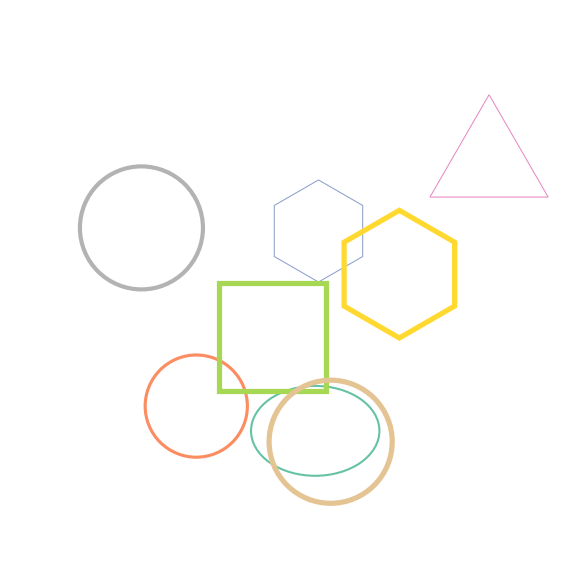[{"shape": "oval", "thickness": 1, "radius": 0.56, "center": [0.546, 0.253]}, {"shape": "circle", "thickness": 1.5, "radius": 0.44, "center": [0.34, 0.296]}, {"shape": "hexagon", "thickness": 0.5, "radius": 0.44, "center": [0.552, 0.599]}, {"shape": "triangle", "thickness": 0.5, "radius": 0.59, "center": [0.847, 0.717]}, {"shape": "square", "thickness": 2.5, "radius": 0.47, "center": [0.472, 0.416]}, {"shape": "hexagon", "thickness": 2.5, "radius": 0.55, "center": [0.692, 0.524]}, {"shape": "circle", "thickness": 2.5, "radius": 0.53, "center": [0.573, 0.234]}, {"shape": "circle", "thickness": 2, "radius": 0.53, "center": [0.245, 0.605]}]